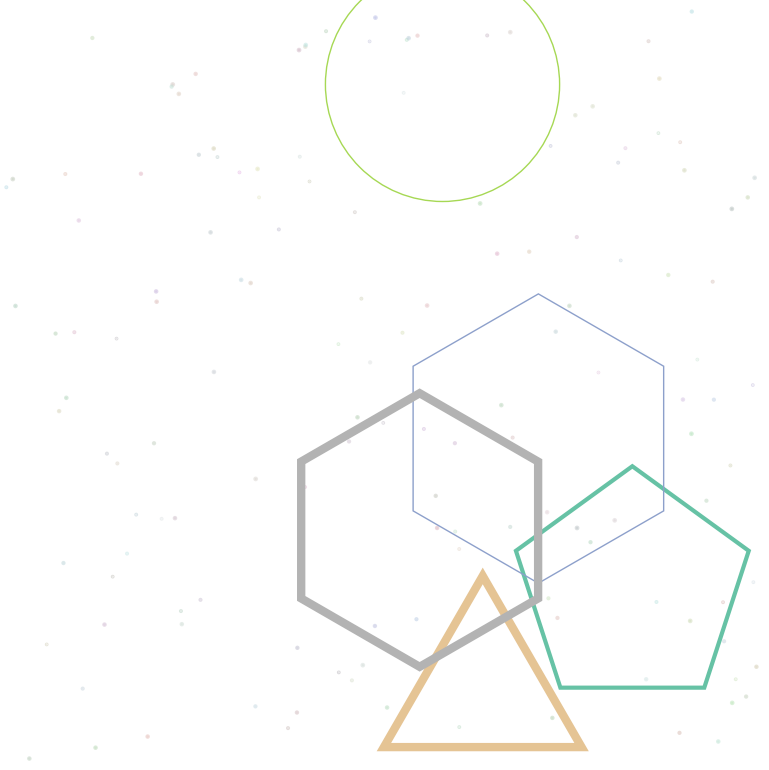[{"shape": "pentagon", "thickness": 1.5, "radius": 0.79, "center": [0.821, 0.236]}, {"shape": "hexagon", "thickness": 0.5, "radius": 0.94, "center": [0.699, 0.43]}, {"shape": "circle", "thickness": 0.5, "radius": 0.76, "center": [0.575, 0.89]}, {"shape": "triangle", "thickness": 3, "radius": 0.74, "center": [0.627, 0.104]}, {"shape": "hexagon", "thickness": 3, "radius": 0.89, "center": [0.545, 0.312]}]